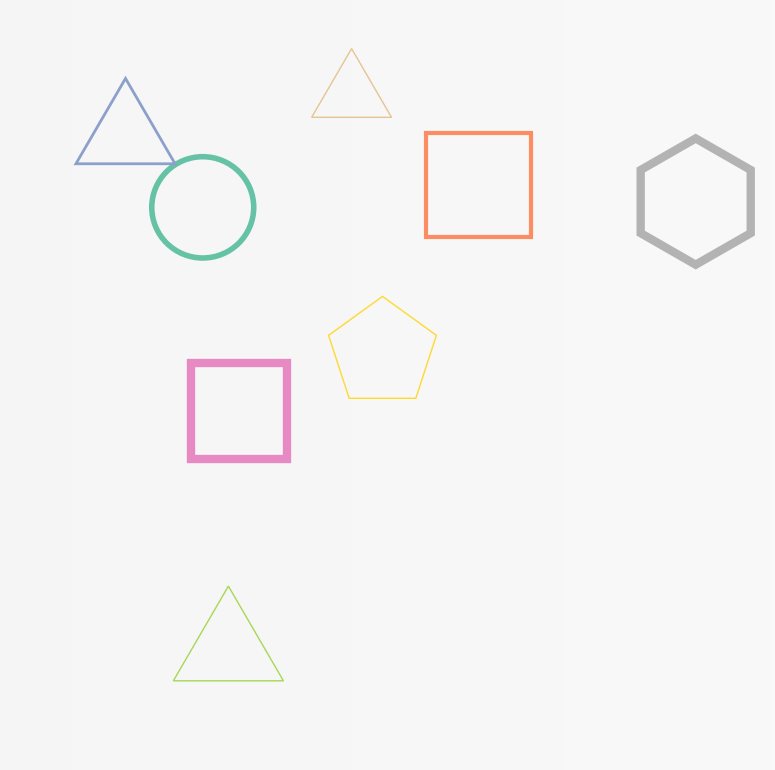[{"shape": "circle", "thickness": 2, "radius": 0.33, "center": [0.262, 0.731]}, {"shape": "square", "thickness": 1.5, "radius": 0.34, "center": [0.617, 0.76]}, {"shape": "triangle", "thickness": 1, "radius": 0.37, "center": [0.162, 0.824]}, {"shape": "square", "thickness": 3, "radius": 0.31, "center": [0.309, 0.466]}, {"shape": "triangle", "thickness": 0.5, "radius": 0.41, "center": [0.295, 0.157]}, {"shape": "pentagon", "thickness": 0.5, "radius": 0.37, "center": [0.494, 0.542]}, {"shape": "triangle", "thickness": 0.5, "radius": 0.3, "center": [0.454, 0.877]}, {"shape": "hexagon", "thickness": 3, "radius": 0.41, "center": [0.898, 0.738]}]